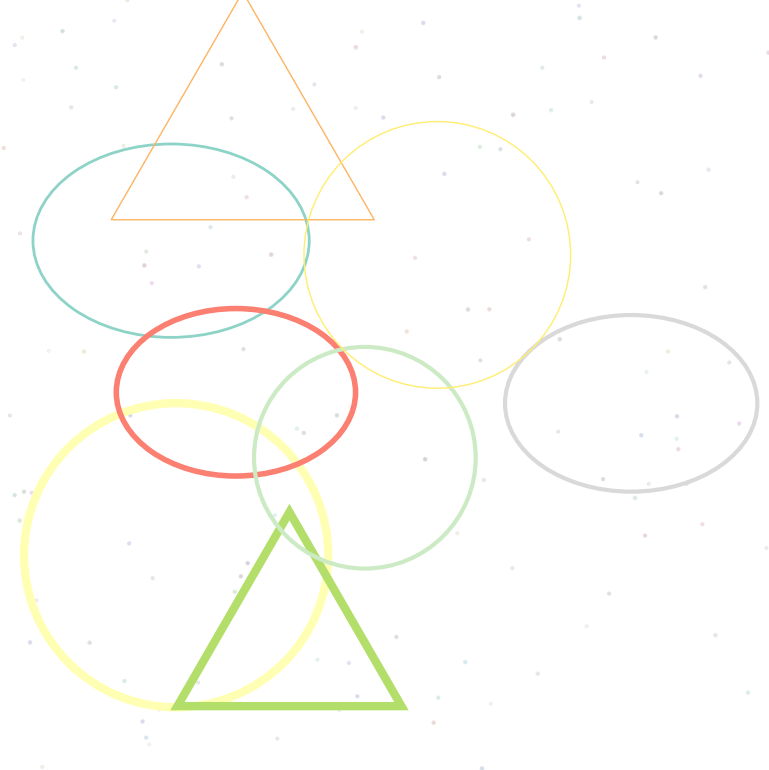[{"shape": "oval", "thickness": 1, "radius": 0.9, "center": [0.222, 0.687]}, {"shape": "circle", "thickness": 3, "radius": 0.99, "center": [0.229, 0.279]}, {"shape": "oval", "thickness": 2, "radius": 0.78, "center": [0.306, 0.491]}, {"shape": "triangle", "thickness": 0.5, "radius": 0.99, "center": [0.315, 0.813]}, {"shape": "triangle", "thickness": 3, "radius": 0.84, "center": [0.376, 0.167]}, {"shape": "oval", "thickness": 1.5, "radius": 0.82, "center": [0.82, 0.476]}, {"shape": "circle", "thickness": 1.5, "radius": 0.72, "center": [0.474, 0.406]}, {"shape": "circle", "thickness": 0.5, "radius": 0.87, "center": [0.568, 0.669]}]